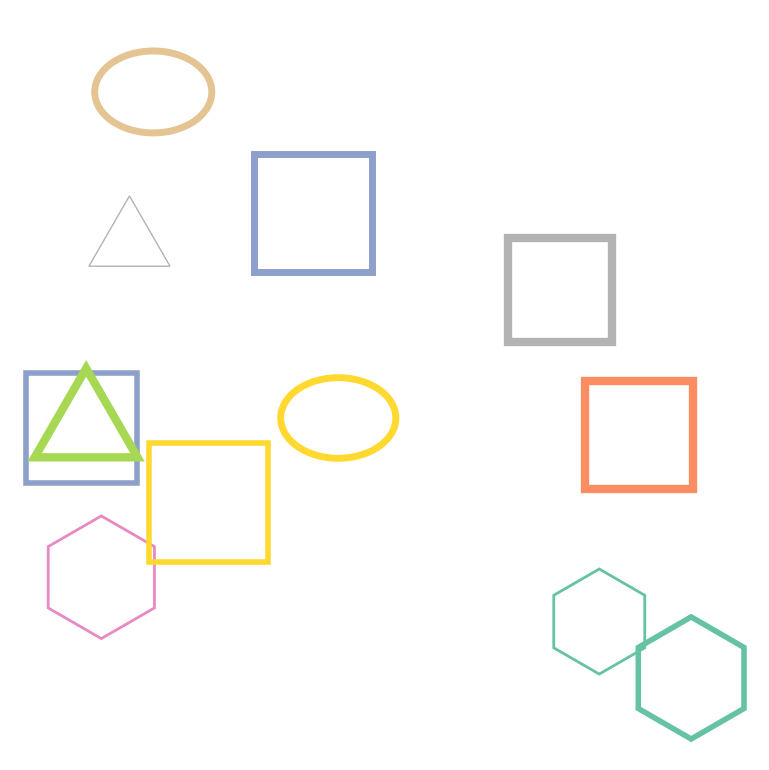[{"shape": "hexagon", "thickness": 2, "radius": 0.4, "center": [0.898, 0.12]}, {"shape": "hexagon", "thickness": 1, "radius": 0.34, "center": [0.778, 0.193]}, {"shape": "square", "thickness": 3, "radius": 0.35, "center": [0.83, 0.435]}, {"shape": "square", "thickness": 2.5, "radius": 0.38, "center": [0.406, 0.723]}, {"shape": "square", "thickness": 2, "radius": 0.36, "center": [0.106, 0.445]}, {"shape": "hexagon", "thickness": 1, "radius": 0.4, "center": [0.132, 0.25]}, {"shape": "triangle", "thickness": 3, "radius": 0.39, "center": [0.112, 0.445]}, {"shape": "oval", "thickness": 2.5, "radius": 0.37, "center": [0.439, 0.457]}, {"shape": "square", "thickness": 2, "radius": 0.39, "center": [0.271, 0.348]}, {"shape": "oval", "thickness": 2.5, "radius": 0.38, "center": [0.199, 0.881]}, {"shape": "triangle", "thickness": 0.5, "radius": 0.3, "center": [0.168, 0.685]}, {"shape": "square", "thickness": 3, "radius": 0.34, "center": [0.727, 0.624]}]